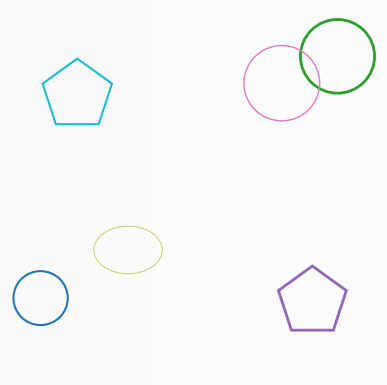[{"shape": "circle", "thickness": 1.5, "radius": 0.35, "center": [0.105, 0.226]}, {"shape": "circle", "thickness": 2, "radius": 0.48, "center": [0.871, 0.854]}, {"shape": "pentagon", "thickness": 2, "radius": 0.46, "center": [0.806, 0.217]}, {"shape": "circle", "thickness": 1, "radius": 0.49, "center": [0.727, 0.784]}, {"shape": "oval", "thickness": 0.5, "radius": 0.44, "center": [0.33, 0.351]}, {"shape": "pentagon", "thickness": 1.5, "radius": 0.47, "center": [0.199, 0.754]}]